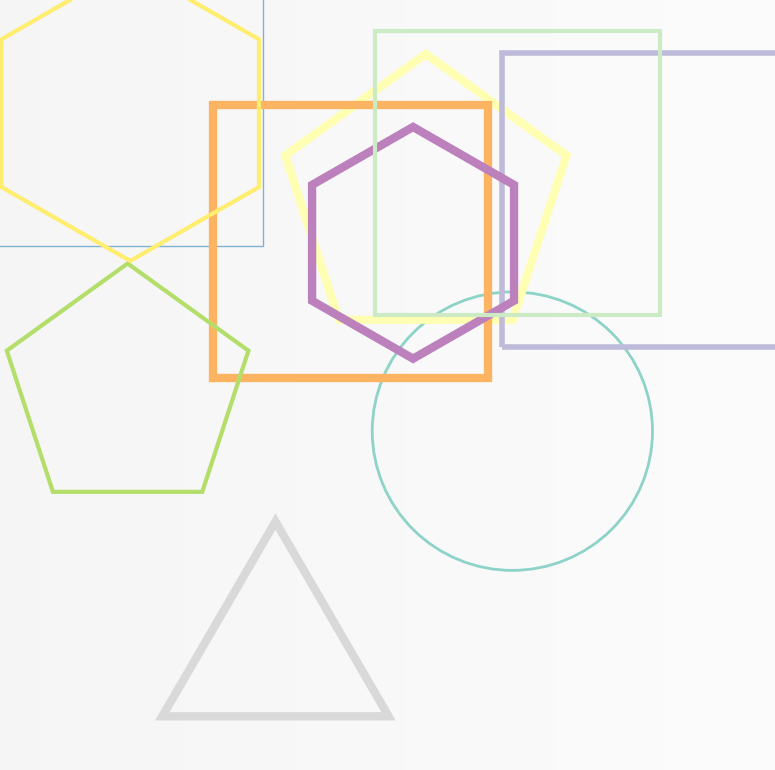[{"shape": "circle", "thickness": 1, "radius": 0.9, "center": [0.661, 0.44]}, {"shape": "pentagon", "thickness": 3, "radius": 0.95, "center": [0.549, 0.739]}, {"shape": "square", "thickness": 2, "radius": 0.95, "center": [0.839, 0.741]}, {"shape": "square", "thickness": 0.5, "radius": 0.96, "center": [0.147, 0.873]}, {"shape": "square", "thickness": 3, "radius": 0.89, "center": [0.452, 0.687]}, {"shape": "pentagon", "thickness": 1.5, "radius": 0.82, "center": [0.165, 0.494]}, {"shape": "triangle", "thickness": 3, "radius": 0.84, "center": [0.355, 0.154]}, {"shape": "hexagon", "thickness": 3, "radius": 0.75, "center": [0.533, 0.685]}, {"shape": "square", "thickness": 1.5, "radius": 0.92, "center": [0.668, 0.775]}, {"shape": "hexagon", "thickness": 1.5, "radius": 0.96, "center": [0.168, 0.853]}]